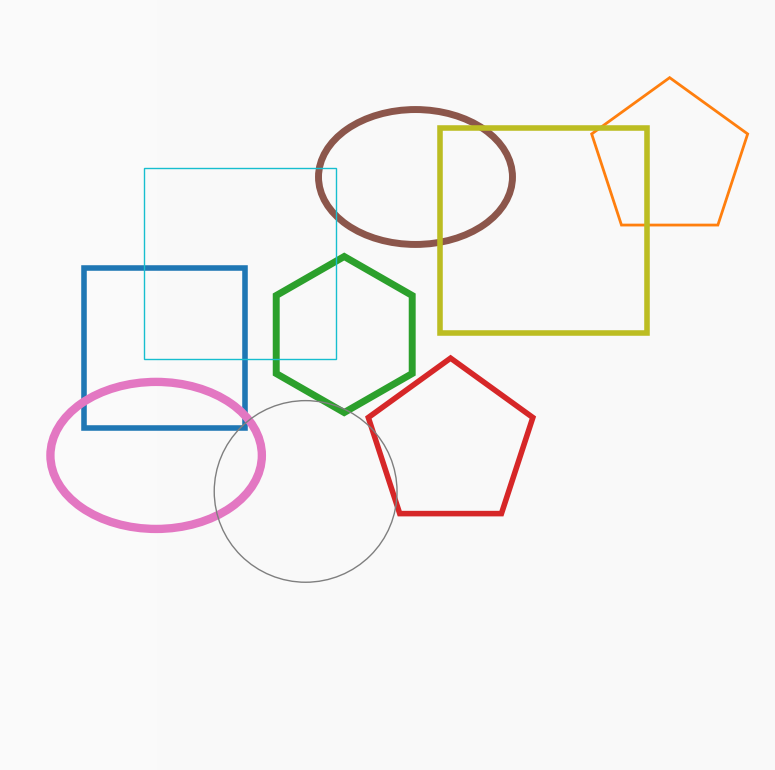[{"shape": "square", "thickness": 2, "radius": 0.52, "center": [0.213, 0.548]}, {"shape": "pentagon", "thickness": 1, "radius": 0.53, "center": [0.864, 0.793]}, {"shape": "hexagon", "thickness": 2.5, "radius": 0.51, "center": [0.444, 0.566]}, {"shape": "pentagon", "thickness": 2, "radius": 0.56, "center": [0.581, 0.423]}, {"shape": "oval", "thickness": 2.5, "radius": 0.63, "center": [0.536, 0.77]}, {"shape": "oval", "thickness": 3, "radius": 0.68, "center": [0.201, 0.409]}, {"shape": "circle", "thickness": 0.5, "radius": 0.59, "center": [0.394, 0.362]}, {"shape": "square", "thickness": 2, "radius": 0.67, "center": [0.701, 0.7]}, {"shape": "square", "thickness": 0.5, "radius": 0.62, "center": [0.31, 0.658]}]